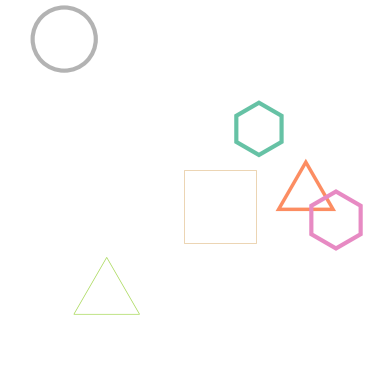[{"shape": "hexagon", "thickness": 3, "radius": 0.34, "center": [0.673, 0.665]}, {"shape": "triangle", "thickness": 2.5, "radius": 0.41, "center": [0.794, 0.497]}, {"shape": "hexagon", "thickness": 3, "radius": 0.37, "center": [0.873, 0.429]}, {"shape": "triangle", "thickness": 0.5, "radius": 0.49, "center": [0.277, 0.233]}, {"shape": "square", "thickness": 0.5, "radius": 0.47, "center": [0.571, 0.464]}, {"shape": "circle", "thickness": 3, "radius": 0.41, "center": [0.167, 0.899]}]